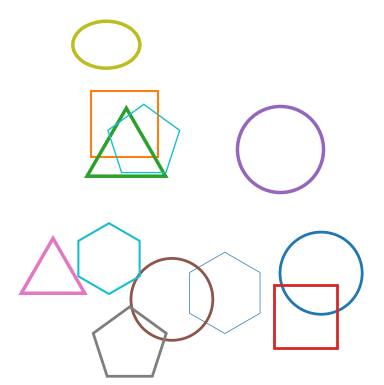[{"shape": "hexagon", "thickness": 0.5, "radius": 0.53, "center": [0.584, 0.239]}, {"shape": "circle", "thickness": 2, "radius": 0.53, "center": [0.834, 0.29]}, {"shape": "square", "thickness": 1.5, "radius": 0.43, "center": [0.324, 0.678]}, {"shape": "triangle", "thickness": 2.5, "radius": 0.59, "center": [0.328, 0.601]}, {"shape": "square", "thickness": 2, "radius": 0.41, "center": [0.793, 0.178]}, {"shape": "circle", "thickness": 2.5, "radius": 0.56, "center": [0.729, 0.612]}, {"shape": "circle", "thickness": 2, "radius": 0.53, "center": [0.446, 0.222]}, {"shape": "triangle", "thickness": 2.5, "radius": 0.48, "center": [0.138, 0.286]}, {"shape": "pentagon", "thickness": 2, "radius": 0.5, "center": [0.337, 0.103]}, {"shape": "oval", "thickness": 2.5, "radius": 0.44, "center": [0.276, 0.884]}, {"shape": "hexagon", "thickness": 1.5, "radius": 0.46, "center": [0.283, 0.328]}, {"shape": "pentagon", "thickness": 1, "radius": 0.49, "center": [0.373, 0.631]}]